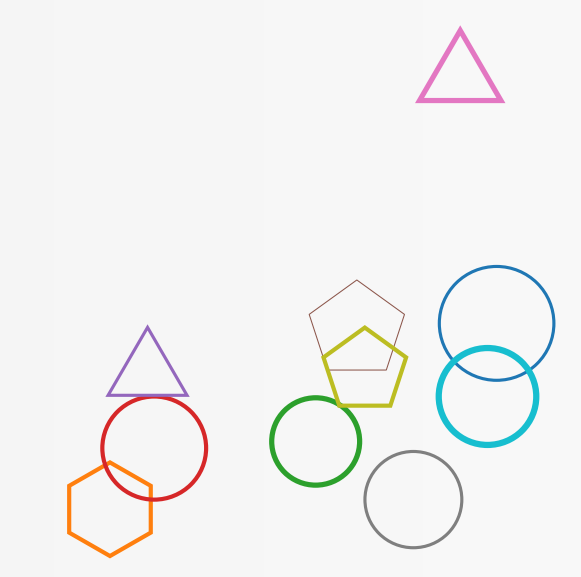[{"shape": "circle", "thickness": 1.5, "radius": 0.49, "center": [0.854, 0.439]}, {"shape": "hexagon", "thickness": 2, "radius": 0.41, "center": [0.189, 0.117]}, {"shape": "circle", "thickness": 2.5, "radius": 0.38, "center": [0.543, 0.235]}, {"shape": "circle", "thickness": 2, "radius": 0.45, "center": [0.265, 0.223]}, {"shape": "triangle", "thickness": 1.5, "radius": 0.39, "center": [0.254, 0.354]}, {"shape": "pentagon", "thickness": 0.5, "radius": 0.43, "center": [0.614, 0.428]}, {"shape": "triangle", "thickness": 2.5, "radius": 0.4, "center": [0.792, 0.865]}, {"shape": "circle", "thickness": 1.5, "radius": 0.42, "center": [0.711, 0.134]}, {"shape": "pentagon", "thickness": 2, "radius": 0.37, "center": [0.628, 0.357]}, {"shape": "circle", "thickness": 3, "radius": 0.42, "center": [0.839, 0.313]}]